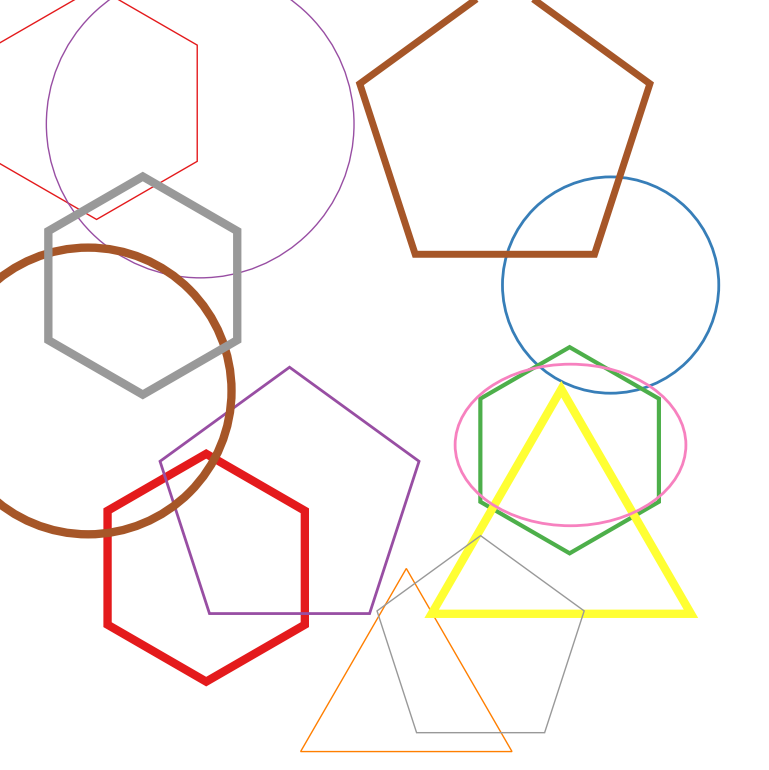[{"shape": "hexagon", "thickness": 3, "radius": 0.74, "center": [0.268, 0.263]}, {"shape": "hexagon", "thickness": 0.5, "radius": 0.75, "center": [0.125, 0.866]}, {"shape": "circle", "thickness": 1, "radius": 0.7, "center": [0.793, 0.63]}, {"shape": "hexagon", "thickness": 1.5, "radius": 0.67, "center": [0.74, 0.415]}, {"shape": "pentagon", "thickness": 1, "radius": 0.88, "center": [0.376, 0.346]}, {"shape": "circle", "thickness": 0.5, "radius": 1.0, "center": [0.26, 0.839]}, {"shape": "triangle", "thickness": 0.5, "radius": 0.79, "center": [0.528, 0.103]}, {"shape": "triangle", "thickness": 3, "radius": 0.97, "center": [0.729, 0.3]}, {"shape": "circle", "thickness": 3, "radius": 0.93, "center": [0.115, 0.492]}, {"shape": "pentagon", "thickness": 2.5, "radius": 0.99, "center": [0.656, 0.83]}, {"shape": "oval", "thickness": 1, "radius": 0.75, "center": [0.741, 0.422]}, {"shape": "hexagon", "thickness": 3, "radius": 0.71, "center": [0.185, 0.629]}, {"shape": "pentagon", "thickness": 0.5, "radius": 0.71, "center": [0.624, 0.163]}]